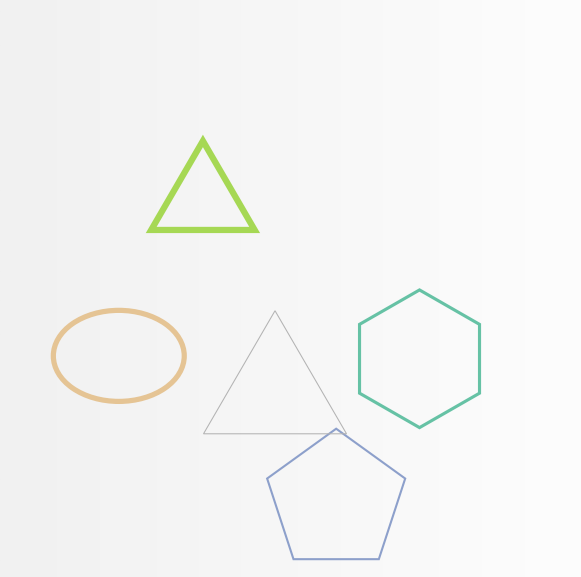[{"shape": "hexagon", "thickness": 1.5, "radius": 0.6, "center": [0.722, 0.378]}, {"shape": "pentagon", "thickness": 1, "radius": 0.62, "center": [0.578, 0.132]}, {"shape": "triangle", "thickness": 3, "radius": 0.51, "center": [0.349, 0.652]}, {"shape": "oval", "thickness": 2.5, "radius": 0.56, "center": [0.204, 0.383]}, {"shape": "triangle", "thickness": 0.5, "radius": 0.71, "center": [0.473, 0.319]}]